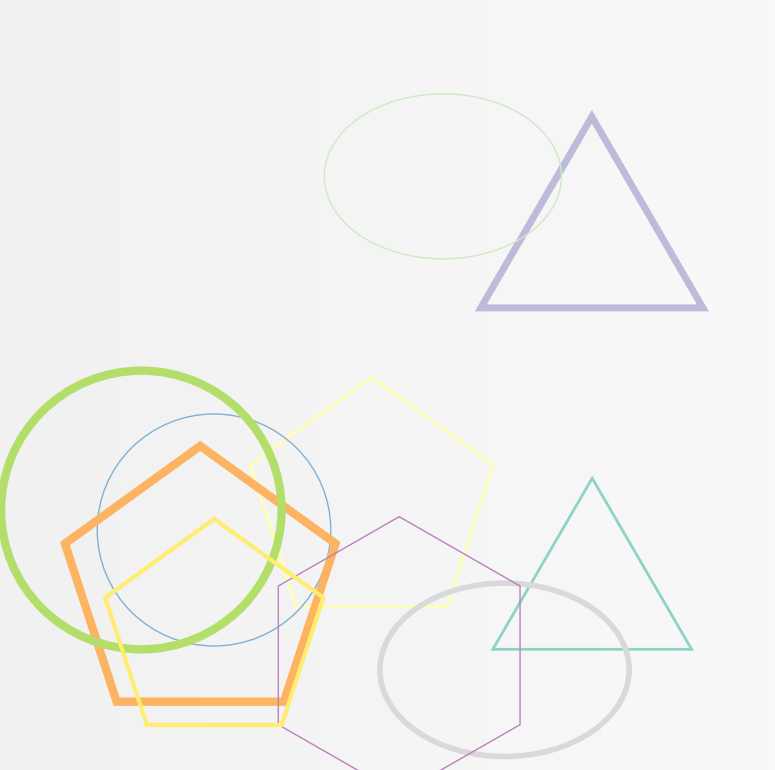[{"shape": "triangle", "thickness": 1, "radius": 0.74, "center": [0.764, 0.231]}, {"shape": "pentagon", "thickness": 1, "radius": 0.82, "center": [0.48, 0.345]}, {"shape": "triangle", "thickness": 2.5, "radius": 0.83, "center": [0.764, 0.683]}, {"shape": "circle", "thickness": 0.5, "radius": 0.75, "center": [0.276, 0.312]}, {"shape": "pentagon", "thickness": 3, "radius": 0.92, "center": [0.258, 0.237]}, {"shape": "circle", "thickness": 3, "radius": 0.9, "center": [0.182, 0.338]}, {"shape": "oval", "thickness": 2, "radius": 0.8, "center": [0.651, 0.13]}, {"shape": "hexagon", "thickness": 0.5, "radius": 0.9, "center": [0.515, 0.149]}, {"shape": "oval", "thickness": 0.5, "radius": 0.77, "center": [0.571, 0.771]}, {"shape": "pentagon", "thickness": 1.5, "radius": 0.74, "center": [0.276, 0.178]}]